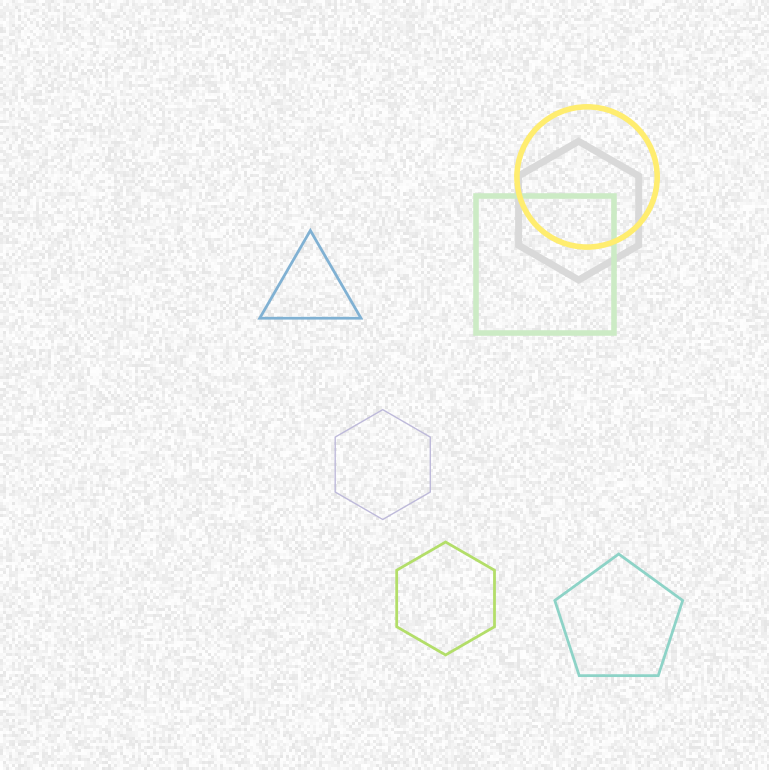[{"shape": "pentagon", "thickness": 1, "radius": 0.44, "center": [0.804, 0.193]}, {"shape": "hexagon", "thickness": 0.5, "radius": 0.36, "center": [0.497, 0.397]}, {"shape": "triangle", "thickness": 1, "radius": 0.38, "center": [0.403, 0.625]}, {"shape": "hexagon", "thickness": 1, "radius": 0.37, "center": [0.579, 0.223]}, {"shape": "hexagon", "thickness": 2.5, "radius": 0.45, "center": [0.751, 0.726]}, {"shape": "square", "thickness": 2, "radius": 0.45, "center": [0.707, 0.657]}, {"shape": "circle", "thickness": 2, "radius": 0.46, "center": [0.762, 0.77]}]